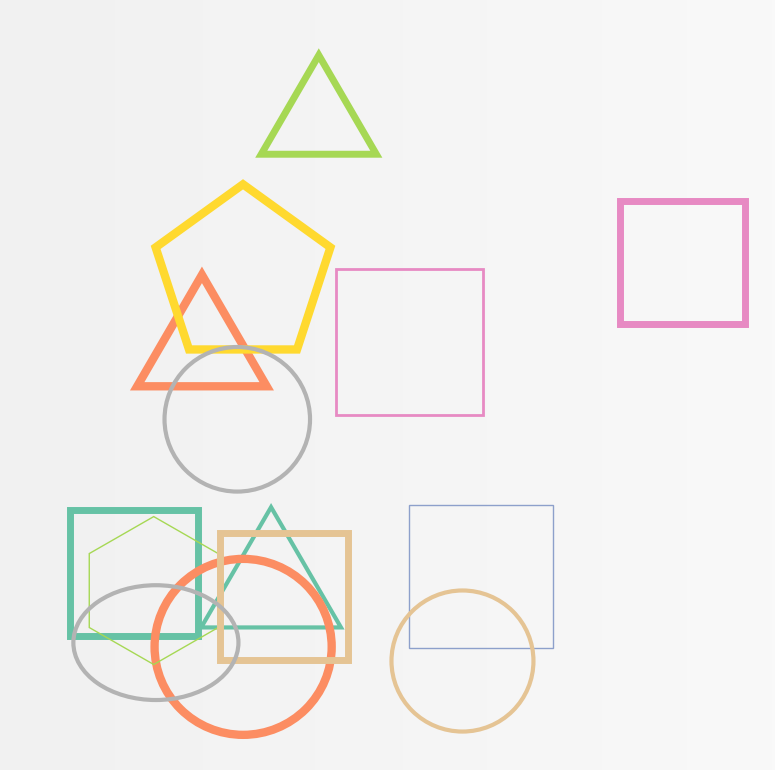[{"shape": "triangle", "thickness": 1.5, "radius": 0.52, "center": [0.35, 0.237]}, {"shape": "square", "thickness": 2.5, "radius": 0.41, "center": [0.173, 0.256]}, {"shape": "circle", "thickness": 3, "radius": 0.57, "center": [0.314, 0.16]}, {"shape": "triangle", "thickness": 3, "radius": 0.48, "center": [0.261, 0.547]}, {"shape": "square", "thickness": 0.5, "radius": 0.46, "center": [0.621, 0.251]}, {"shape": "square", "thickness": 1, "radius": 0.48, "center": [0.528, 0.556]}, {"shape": "square", "thickness": 2.5, "radius": 0.4, "center": [0.881, 0.659]}, {"shape": "triangle", "thickness": 2.5, "radius": 0.43, "center": [0.411, 0.843]}, {"shape": "hexagon", "thickness": 0.5, "radius": 0.48, "center": [0.198, 0.233]}, {"shape": "pentagon", "thickness": 3, "radius": 0.59, "center": [0.314, 0.642]}, {"shape": "square", "thickness": 2.5, "radius": 0.41, "center": [0.367, 0.225]}, {"shape": "circle", "thickness": 1.5, "radius": 0.46, "center": [0.597, 0.142]}, {"shape": "oval", "thickness": 1.5, "radius": 0.53, "center": [0.201, 0.165]}, {"shape": "circle", "thickness": 1.5, "radius": 0.47, "center": [0.306, 0.455]}]